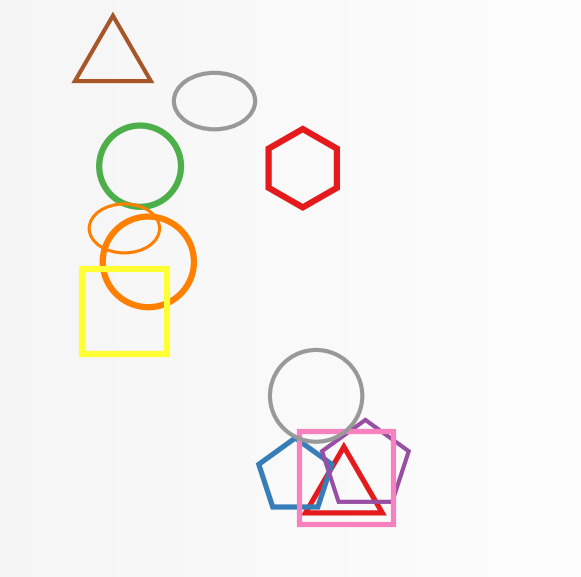[{"shape": "triangle", "thickness": 2.5, "radius": 0.38, "center": [0.592, 0.149]}, {"shape": "hexagon", "thickness": 3, "radius": 0.34, "center": [0.521, 0.708]}, {"shape": "pentagon", "thickness": 2.5, "radius": 0.33, "center": [0.508, 0.175]}, {"shape": "circle", "thickness": 3, "radius": 0.35, "center": [0.241, 0.711]}, {"shape": "pentagon", "thickness": 2, "radius": 0.39, "center": [0.629, 0.194]}, {"shape": "oval", "thickness": 1.5, "radius": 0.3, "center": [0.214, 0.604]}, {"shape": "circle", "thickness": 3, "radius": 0.39, "center": [0.255, 0.546]}, {"shape": "square", "thickness": 3, "radius": 0.37, "center": [0.214, 0.46]}, {"shape": "triangle", "thickness": 2, "radius": 0.38, "center": [0.194, 0.896]}, {"shape": "square", "thickness": 2.5, "radius": 0.4, "center": [0.595, 0.172]}, {"shape": "oval", "thickness": 2, "radius": 0.35, "center": [0.369, 0.824]}, {"shape": "circle", "thickness": 2, "radius": 0.4, "center": [0.544, 0.314]}]